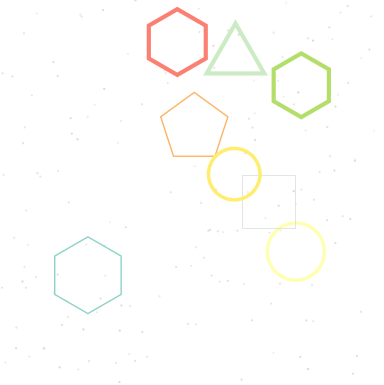[{"shape": "hexagon", "thickness": 1, "radius": 0.5, "center": [0.228, 0.285]}, {"shape": "circle", "thickness": 2.5, "radius": 0.37, "center": [0.768, 0.346]}, {"shape": "hexagon", "thickness": 3, "radius": 0.43, "center": [0.46, 0.891]}, {"shape": "pentagon", "thickness": 1, "radius": 0.46, "center": [0.505, 0.668]}, {"shape": "hexagon", "thickness": 3, "radius": 0.41, "center": [0.783, 0.779]}, {"shape": "square", "thickness": 0.5, "radius": 0.34, "center": [0.698, 0.476]}, {"shape": "triangle", "thickness": 3, "radius": 0.43, "center": [0.612, 0.853]}, {"shape": "circle", "thickness": 2.5, "radius": 0.33, "center": [0.608, 0.548]}]